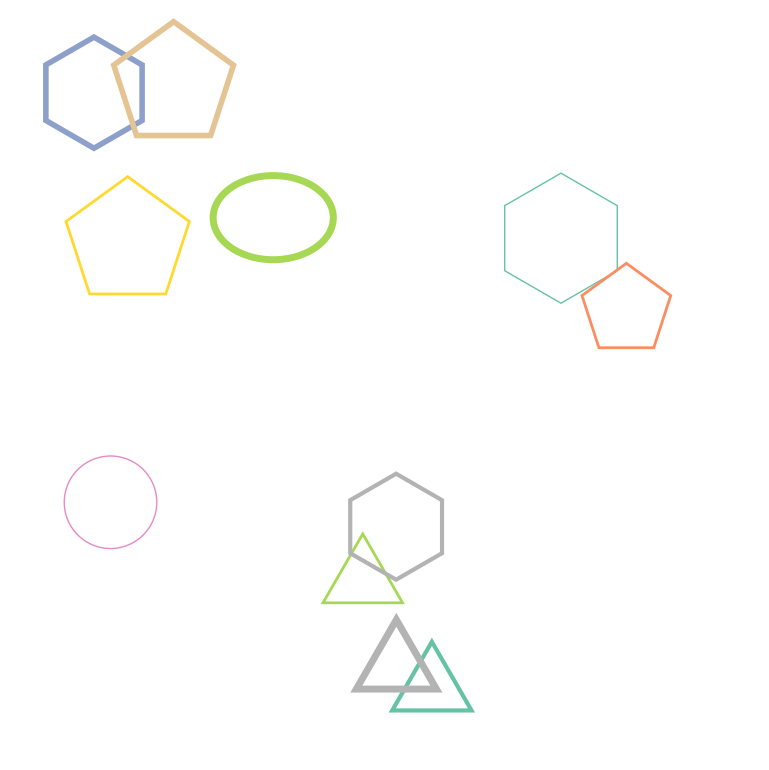[{"shape": "triangle", "thickness": 1.5, "radius": 0.3, "center": [0.561, 0.107]}, {"shape": "hexagon", "thickness": 0.5, "radius": 0.42, "center": [0.729, 0.691]}, {"shape": "pentagon", "thickness": 1, "radius": 0.3, "center": [0.813, 0.597]}, {"shape": "hexagon", "thickness": 2, "radius": 0.36, "center": [0.122, 0.88]}, {"shape": "circle", "thickness": 0.5, "radius": 0.3, "center": [0.144, 0.348]}, {"shape": "triangle", "thickness": 1, "radius": 0.3, "center": [0.471, 0.247]}, {"shape": "oval", "thickness": 2.5, "radius": 0.39, "center": [0.355, 0.717]}, {"shape": "pentagon", "thickness": 1, "radius": 0.42, "center": [0.166, 0.686]}, {"shape": "pentagon", "thickness": 2, "radius": 0.41, "center": [0.225, 0.89]}, {"shape": "triangle", "thickness": 2.5, "radius": 0.3, "center": [0.515, 0.135]}, {"shape": "hexagon", "thickness": 1.5, "radius": 0.34, "center": [0.514, 0.316]}]